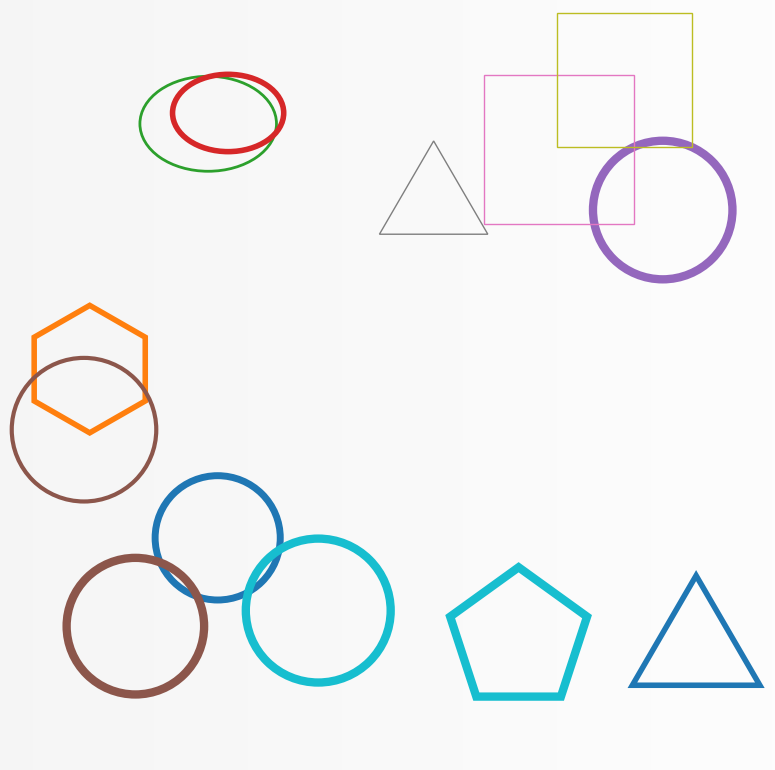[{"shape": "triangle", "thickness": 2, "radius": 0.47, "center": [0.898, 0.158]}, {"shape": "circle", "thickness": 2.5, "radius": 0.4, "center": [0.281, 0.302]}, {"shape": "hexagon", "thickness": 2, "radius": 0.41, "center": [0.116, 0.521]}, {"shape": "oval", "thickness": 1, "radius": 0.44, "center": [0.269, 0.839]}, {"shape": "oval", "thickness": 2, "radius": 0.36, "center": [0.294, 0.853]}, {"shape": "circle", "thickness": 3, "radius": 0.45, "center": [0.855, 0.727]}, {"shape": "circle", "thickness": 3, "radius": 0.44, "center": [0.175, 0.187]}, {"shape": "circle", "thickness": 1.5, "radius": 0.47, "center": [0.108, 0.442]}, {"shape": "square", "thickness": 0.5, "radius": 0.48, "center": [0.721, 0.806]}, {"shape": "triangle", "thickness": 0.5, "radius": 0.4, "center": [0.56, 0.736]}, {"shape": "square", "thickness": 0.5, "radius": 0.44, "center": [0.806, 0.896]}, {"shape": "circle", "thickness": 3, "radius": 0.47, "center": [0.411, 0.207]}, {"shape": "pentagon", "thickness": 3, "radius": 0.46, "center": [0.669, 0.17]}]